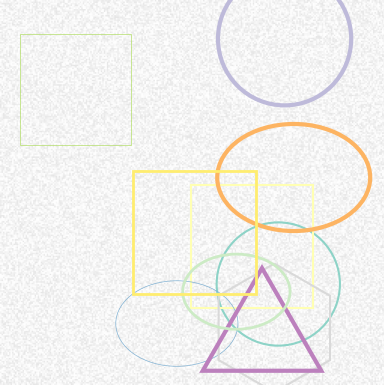[{"shape": "circle", "thickness": 1.5, "radius": 0.8, "center": [0.723, 0.262]}, {"shape": "square", "thickness": 1.5, "radius": 0.8, "center": [0.654, 0.36]}, {"shape": "circle", "thickness": 3, "radius": 0.87, "center": [0.739, 0.899]}, {"shape": "oval", "thickness": 0.5, "radius": 0.79, "center": [0.459, 0.16]}, {"shape": "oval", "thickness": 3, "radius": 0.99, "center": [0.763, 0.539]}, {"shape": "square", "thickness": 0.5, "radius": 0.72, "center": [0.196, 0.768]}, {"shape": "hexagon", "thickness": 1.5, "radius": 0.84, "center": [0.713, 0.148]}, {"shape": "triangle", "thickness": 3, "radius": 0.89, "center": [0.681, 0.126]}, {"shape": "oval", "thickness": 2, "radius": 0.7, "center": [0.614, 0.242]}, {"shape": "square", "thickness": 2, "radius": 0.8, "center": [0.504, 0.397]}]